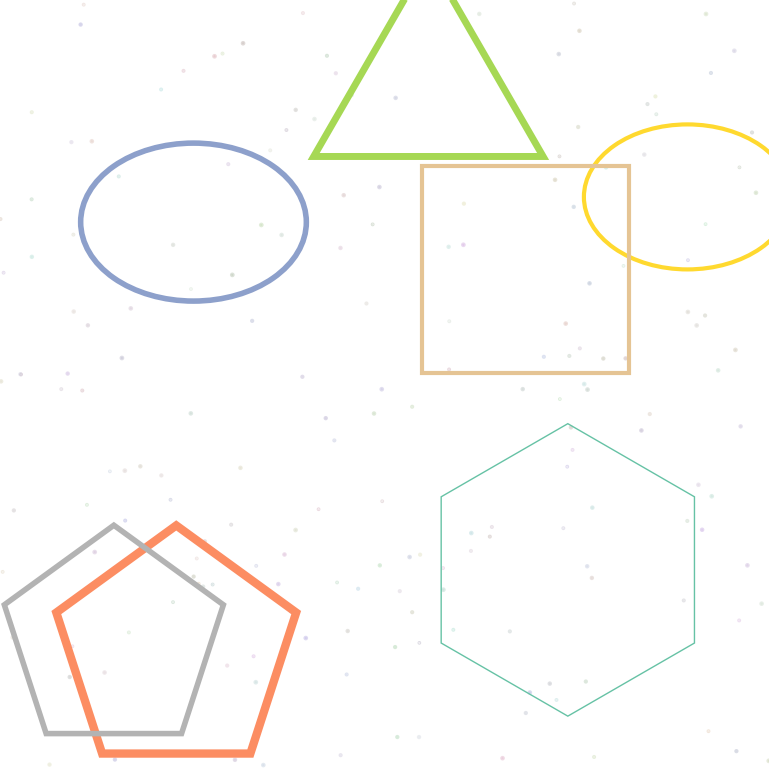[{"shape": "hexagon", "thickness": 0.5, "radius": 0.95, "center": [0.737, 0.26]}, {"shape": "pentagon", "thickness": 3, "radius": 0.82, "center": [0.229, 0.154]}, {"shape": "oval", "thickness": 2, "radius": 0.73, "center": [0.251, 0.712]}, {"shape": "triangle", "thickness": 2.5, "radius": 0.86, "center": [0.556, 0.883]}, {"shape": "oval", "thickness": 1.5, "radius": 0.67, "center": [0.893, 0.744]}, {"shape": "square", "thickness": 1.5, "radius": 0.67, "center": [0.682, 0.65]}, {"shape": "pentagon", "thickness": 2, "radius": 0.75, "center": [0.148, 0.168]}]